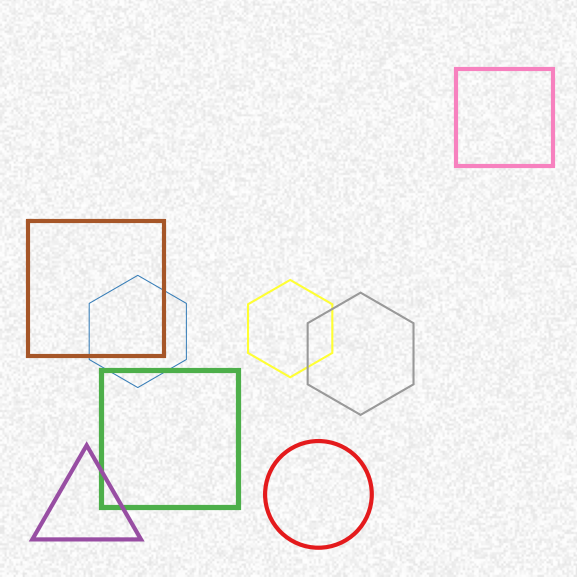[{"shape": "circle", "thickness": 2, "radius": 0.46, "center": [0.551, 0.143]}, {"shape": "hexagon", "thickness": 0.5, "radius": 0.49, "center": [0.239, 0.425]}, {"shape": "square", "thickness": 2.5, "radius": 0.6, "center": [0.293, 0.24]}, {"shape": "triangle", "thickness": 2, "radius": 0.54, "center": [0.15, 0.119]}, {"shape": "hexagon", "thickness": 1, "radius": 0.42, "center": [0.502, 0.43]}, {"shape": "square", "thickness": 2, "radius": 0.59, "center": [0.166, 0.5]}, {"shape": "square", "thickness": 2, "radius": 0.42, "center": [0.873, 0.796]}, {"shape": "hexagon", "thickness": 1, "radius": 0.53, "center": [0.624, 0.387]}]